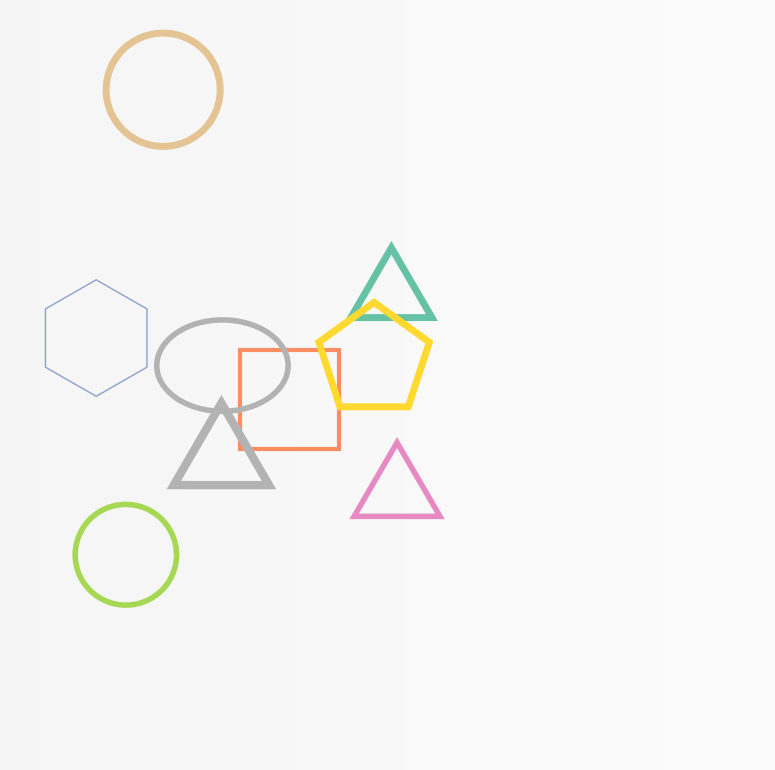[{"shape": "triangle", "thickness": 2.5, "radius": 0.3, "center": [0.505, 0.618]}, {"shape": "square", "thickness": 1.5, "radius": 0.32, "center": [0.374, 0.481]}, {"shape": "hexagon", "thickness": 0.5, "radius": 0.38, "center": [0.124, 0.561]}, {"shape": "triangle", "thickness": 2, "radius": 0.32, "center": [0.512, 0.361]}, {"shape": "circle", "thickness": 2, "radius": 0.33, "center": [0.162, 0.28]}, {"shape": "pentagon", "thickness": 2.5, "radius": 0.37, "center": [0.483, 0.532]}, {"shape": "circle", "thickness": 2.5, "radius": 0.37, "center": [0.211, 0.883]}, {"shape": "oval", "thickness": 2, "radius": 0.42, "center": [0.287, 0.525]}, {"shape": "triangle", "thickness": 3, "radius": 0.35, "center": [0.286, 0.405]}]